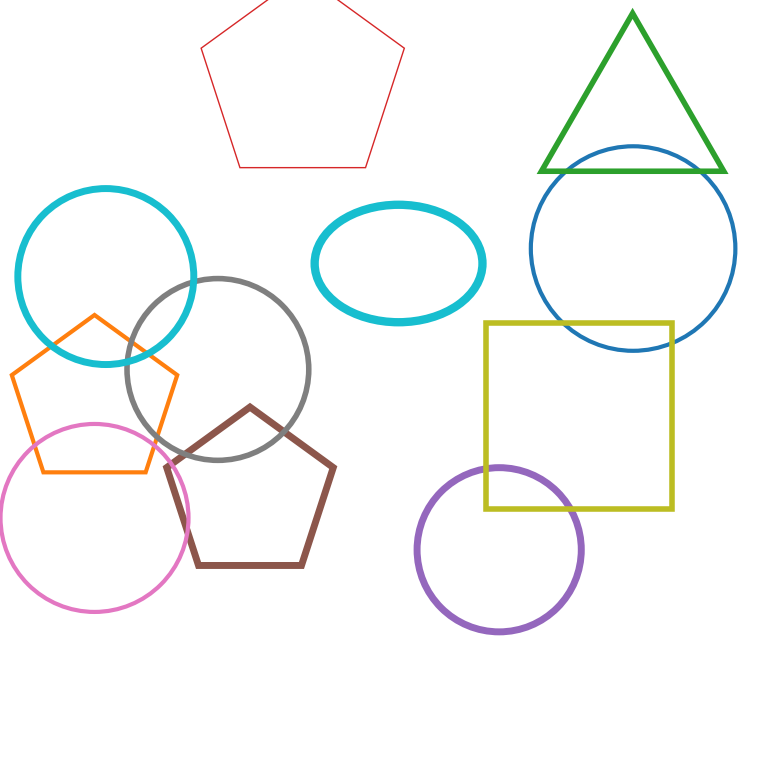[{"shape": "circle", "thickness": 1.5, "radius": 0.66, "center": [0.822, 0.677]}, {"shape": "pentagon", "thickness": 1.5, "radius": 0.56, "center": [0.123, 0.478]}, {"shape": "triangle", "thickness": 2, "radius": 0.68, "center": [0.822, 0.846]}, {"shape": "pentagon", "thickness": 0.5, "radius": 0.69, "center": [0.393, 0.895]}, {"shape": "circle", "thickness": 2.5, "radius": 0.53, "center": [0.648, 0.286]}, {"shape": "pentagon", "thickness": 2.5, "radius": 0.57, "center": [0.325, 0.358]}, {"shape": "circle", "thickness": 1.5, "radius": 0.61, "center": [0.123, 0.327]}, {"shape": "circle", "thickness": 2, "radius": 0.59, "center": [0.283, 0.52]}, {"shape": "square", "thickness": 2, "radius": 0.6, "center": [0.752, 0.46]}, {"shape": "circle", "thickness": 2.5, "radius": 0.57, "center": [0.137, 0.641]}, {"shape": "oval", "thickness": 3, "radius": 0.54, "center": [0.518, 0.658]}]